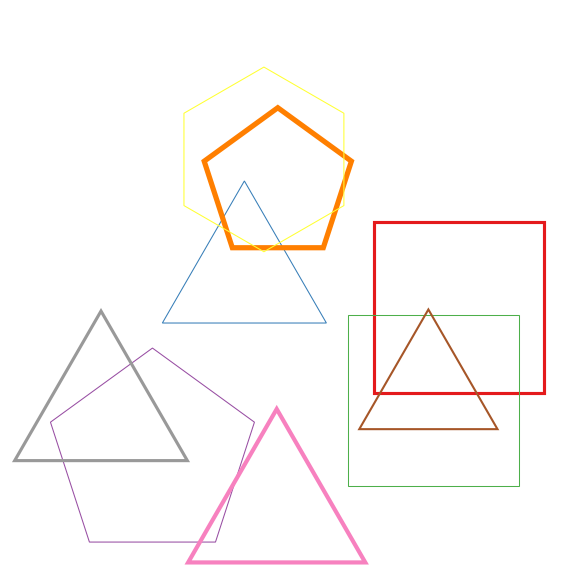[{"shape": "square", "thickness": 1.5, "radius": 0.74, "center": [0.795, 0.466]}, {"shape": "triangle", "thickness": 0.5, "radius": 0.82, "center": [0.423, 0.522]}, {"shape": "square", "thickness": 0.5, "radius": 0.74, "center": [0.751, 0.306]}, {"shape": "pentagon", "thickness": 0.5, "radius": 0.93, "center": [0.264, 0.211]}, {"shape": "pentagon", "thickness": 2.5, "radius": 0.67, "center": [0.481, 0.679]}, {"shape": "hexagon", "thickness": 0.5, "radius": 0.8, "center": [0.457, 0.723]}, {"shape": "triangle", "thickness": 1, "radius": 0.69, "center": [0.742, 0.325]}, {"shape": "triangle", "thickness": 2, "radius": 0.89, "center": [0.479, 0.114]}, {"shape": "triangle", "thickness": 1.5, "radius": 0.86, "center": [0.175, 0.288]}]